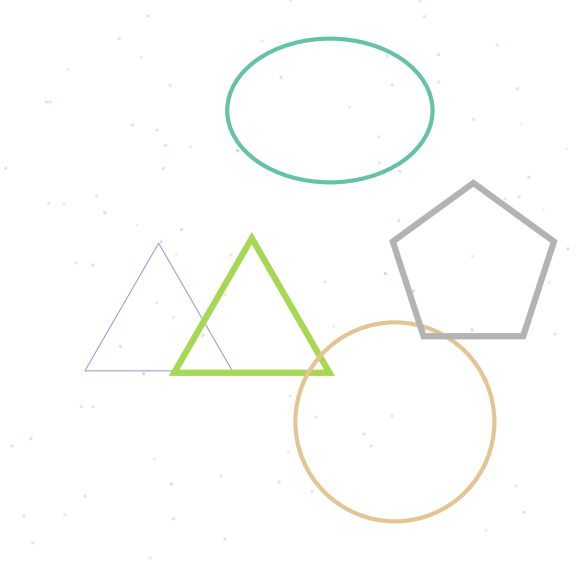[{"shape": "oval", "thickness": 2, "radius": 0.89, "center": [0.571, 0.808]}, {"shape": "triangle", "thickness": 0.5, "radius": 0.74, "center": [0.275, 0.431]}, {"shape": "triangle", "thickness": 3, "radius": 0.78, "center": [0.436, 0.431]}, {"shape": "circle", "thickness": 2, "radius": 0.86, "center": [0.684, 0.269]}, {"shape": "pentagon", "thickness": 3, "radius": 0.73, "center": [0.82, 0.536]}]